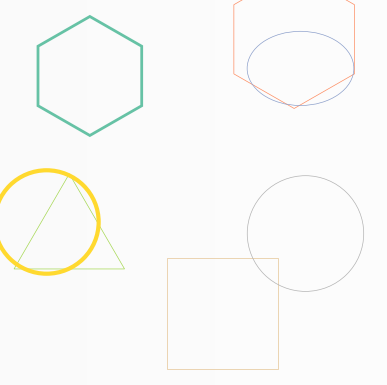[{"shape": "hexagon", "thickness": 2, "radius": 0.77, "center": [0.232, 0.803]}, {"shape": "hexagon", "thickness": 0.5, "radius": 0.9, "center": [0.759, 0.898]}, {"shape": "oval", "thickness": 0.5, "radius": 0.69, "center": [0.775, 0.822]}, {"shape": "triangle", "thickness": 0.5, "radius": 0.82, "center": [0.179, 0.384]}, {"shape": "circle", "thickness": 3, "radius": 0.67, "center": [0.12, 0.423]}, {"shape": "square", "thickness": 0.5, "radius": 0.72, "center": [0.574, 0.186]}, {"shape": "circle", "thickness": 0.5, "radius": 0.75, "center": [0.788, 0.393]}]